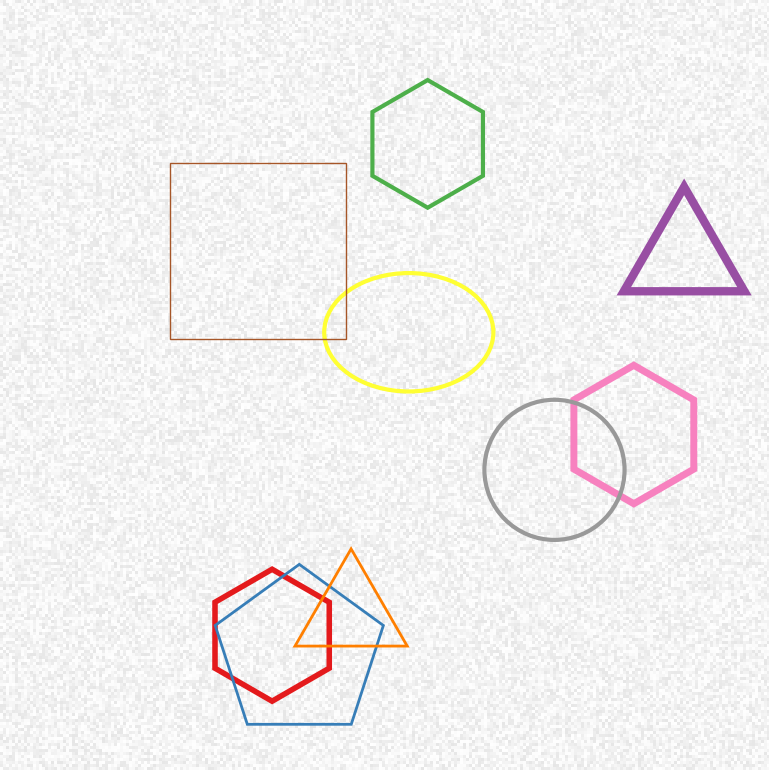[{"shape": "hexagon", "thickness": 2, "radius": 0.43, "center": [0.353, 0.175]}, {"shape": "pentagon", "thickness": 1, "radius": 0.57, "center": [0.389, 0.152]}, {"shape": "hexagon", "thickness": 1.5, "radius": 0.41, "center": [0.555, 0.813]}, {"shape": "triangle", "thickness": 3, "radius": 0.45, "center": [0.888, 0.667]}, {"shape": "triangle", "thickness": 1, "radius": 0.42, "center": [0.456, 0.203]}, {"shape": "oval", "thickness": 1.5, "radius": 0.55, "center": [0.531, 0.568]}, {"shape": "square", "thickness": 0.5, "radius": 0.57, "center": [0.335, 0.674]}, {"shape": "hexagon", "thickness": 2.5, "radius": 0.45, "center": [0.823, 0.436]}, {"shape": "circle", "thickness": 1.5, "radius": 0.45, "center": [0.72, 0.39]}]